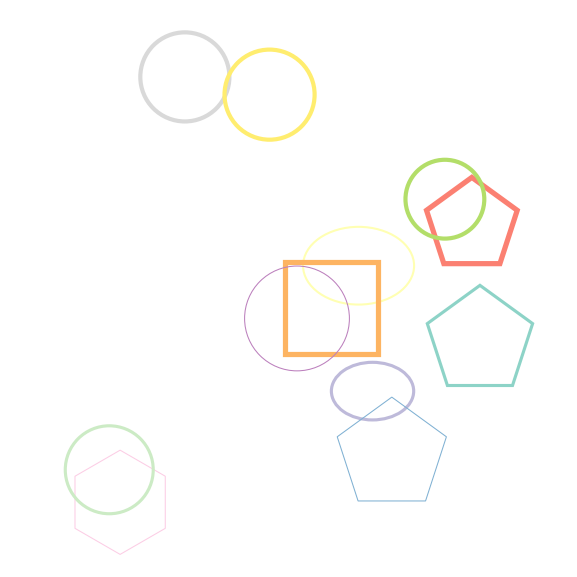[{"shape": "pentagon", "thickness": 1.5, "radius": 0.48, "center": [0.831, 0.409]}, {"shape": "oval", "thickness": 1, "radius": 0.48, "center": [0.621, 0.539]}, {"shape": "oval", "thickness": 1.5, "radius": 0.36, "center": [0.645, 0.322]}, {"shape": "pentagon", "thickness": 2.5, "radius": 0.41, "center": [0.817, 0.609]}, {"shape": "pentagon", "thickness": 0.5, "radius": 0.5, "center": [0.678, 0.212]}, {"shape": "square", "thickness": 2.5, "radius": 0.4, "center": [0.574, 0.466]}, {"shape": "circle", "thickness": 2, "radius": 0.34, "center": [0.77, 0.654]}, {"shape": "hexagon", "thickness": 0.5, "radius": 0.45, "center": [0.208, 0.129]}, {"shape": "circle", "thickness": 2, "radius": 0.39, "center": [0.32, 0.866]}, {"shape": "circle", "thickness": 0.5, "radius": 0.45, "center": [0.514, 0.448]}, {"shape": "circle", "thickness": 1.5, "radius": 0.38, "center": [0.189, 0.186]}, {"shape": "circle", "thickness": 2, "radius": 0.39, "center": [0.467, 0.835]}]